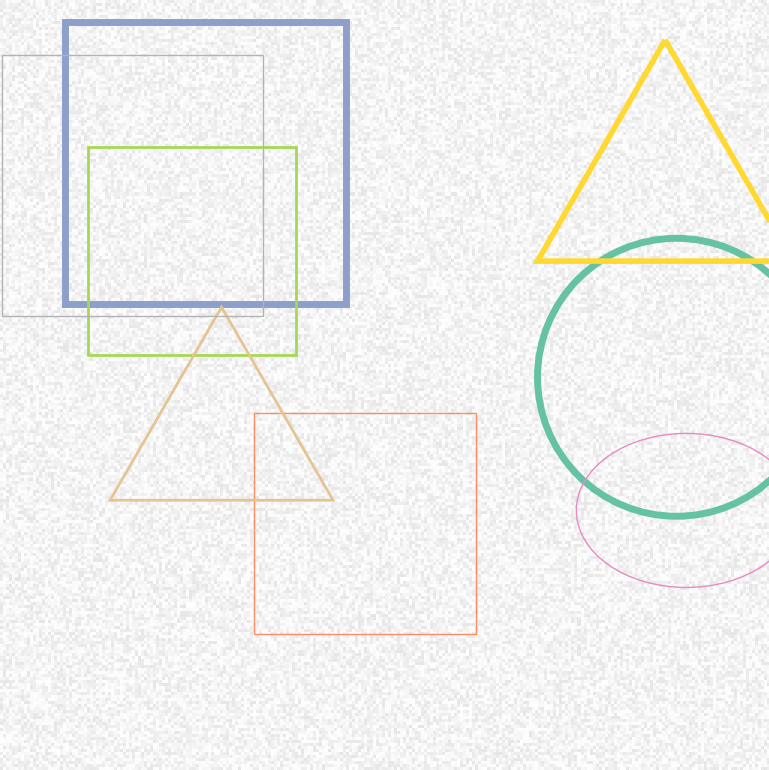[{"shape": "circle", "thickness": 2.5, "radius": 0.9, "center": [0.879, 0.51]}, {"shape": "square", "thickness": 0.5, "radius": 0.72, "center": [0.474, 0.32]}, {"shape": "square", "thickness": 2.5, "radius": 0.91, "center": [0.267, 0.788]}, {"shape": "oval", "thickness": 0.5, "radius": 0.71, "center": [0.891, 0.337]}, {"shape": "square", "thickness": 1, "radius": 0.68, "center": [0.249, 0.674]}, {"shape": "triangle", "thickness": 2, "radius": 0.96, "center": [0.864, 0.757]}, {"shape": "triangle", "thickness": 1, "radius": 0.84, "center": [0.288, 0.434]}, {"shape": "square", "thickness": 0.5, "radius": 0.85, "center": [0.172, 0.76]}]